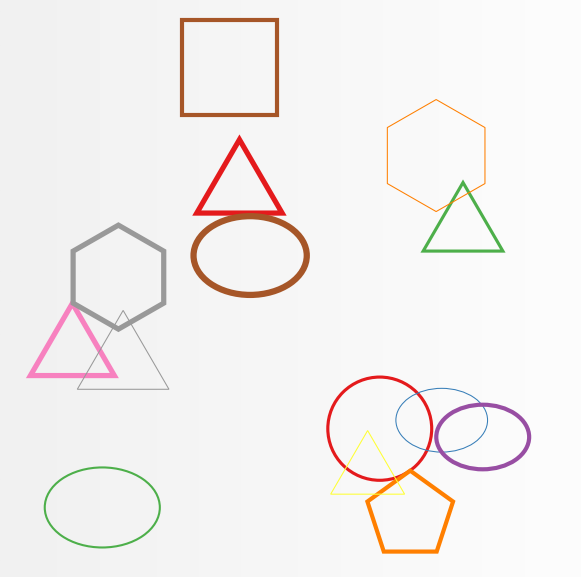[{"shape": "triangle", "thickness": 2.5, "radius": 0.42, "center": [0.412, 0.673]}, {"shape": "circle", "thickness": 1.5, "radius": 0.45, "center": [0.653, 0.257]}, {"shape": "oval", "thickness": 0.5, "radius": 0.39, "center": [0.76, 0.271]}, {"shape": "triangle", "thickness": 1.5, "radius": 0.4, "center": [0.797, 0.604]}, {"shape": "oval", "thickness": 1, "radius": 0.49, "center": [0.176, 0.12]}, {"shape": "oval", "thickness": 2, "radius": 0.4, "center": [0.83, 0.242]}, {"shape": "hexagon", "thickness": 0.5, "radius": 0.48, "center": [0.75, 0.73]}, {"shape": "pentagon", "thickness": 2, "radius": 0.39, "center": [0.706, 0.107]}, {"shape": "triangle", "thickness": 0.5, "radius": 0.37, "center": [0.632, 0.18]}, {"shape": "oval", "thickness": 3, "radius": 0.49, "center": [0.43, 0.557]}, {"shape": "square", "thickness": 2, "radius": 0.41, "center": [0.395, 0.882]}, {"shape": "triangle", "thickness": 2.5, "radius": 0.42, "center": [0.125, 0.39]}, {"shape": "triangle", "thickness": 0.5, "radius": 0.46, "center": [0.212, 0.371]}, {"shape": "hexagon", "thickness": 2.5, "radius": 0.45, "center": [0.204, 0.519]}]